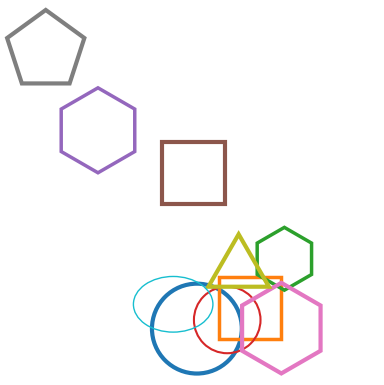[{"shape": "circle", "thickness": 3, "radius": 0.58, "center": [0.511, 0.146]}, {"shape": "square", "thickness": 2.5, "radius": 0.4, "center": [0.649, 0.199]}, {"shape": "hexagon", "thickness": 2.5, "radius": 0.41, "center": [0.739, 0.328]}, {"shape": "circle", "thickness": 1.5, "radius": 0.43, "center": [0.59, 0.169]}, {"shape": "hexagon", "thickness": 2.5, "radius": 0.55, "center": [0.254, 0.662]}, {"shape": "square", "thickness": 3, "radius": 0.41, "center": [0.503, 0.551]}, {"shape": "hexagon", "thickness": 3, "radius": 0.59, "center": [0.731, 0.148]}, {"shape": "pentagon", "thickness": 3, "radius": 0.53, "center": [0.119, 0.869]}, {"shape": "triangle", "thickness": 3, "radius": 0.45, "center": [0.62, 0.301]}, {"shape": "oval", "thickness": 1, "radius": 0.52, "center": [0.45, 0.21]}]